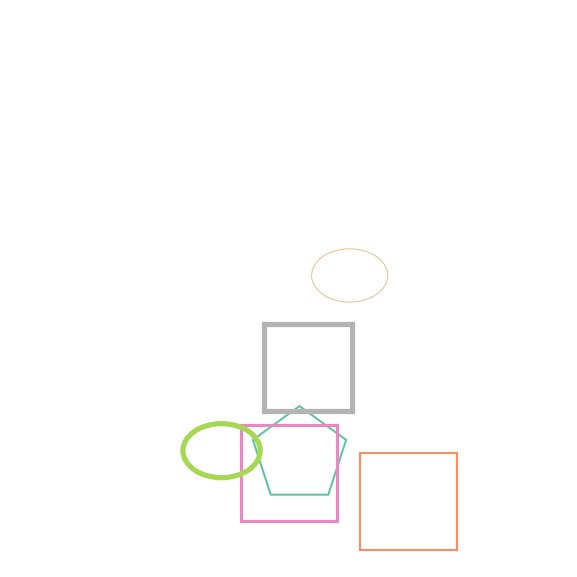[{"shape": "pentagon", "thickness": 1, "radius": 0.42, "center": [0.519, 0.211]}, {"shape": "square", "thickness": 1, "radius": 0.42, "center": [0.707, 0.131]}, {"shape": "square", "thickness": 1.5, "radius": 0.42, "center": [0.5, 0.181]}, {"shape": "oval", "thickness": 2.5, "radius": 0.33, "center": [0.384, 0.219]}, {"shape": "oval", "thickness": 0.5, "radius": 0.33, "center": [0.605, 0.522]}, {"shape": "square", "thickness": 2.5, "radius": 0.38, "center": [0.533, 0.362]}]